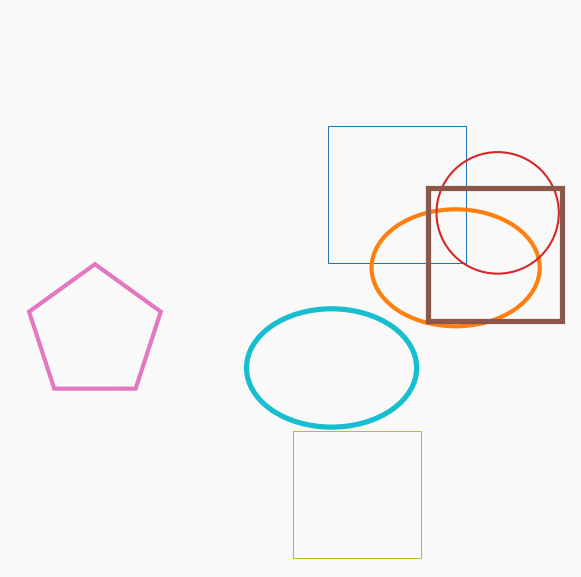[{"shape": "square", "thickness": 0.5, "radius": 0.59, "center": [0.683, 0.662]}, {"shape": "oval", "thickness": 2, "radius": 0.72, "center": [0.784, 0.535]}, {"shape": "circle", "thickness": 1, "radius": 0.53, "center": [0.856, 0.63]}, {"shape": "square", "thickness": 2.5, "radius": 0.58, "center": [0.852, 0.558]}, {"shape": "pentagon", "thickness": 2, "radius": 0.6, "center": [0.163, 0.423]}, {"shape": "square", "thickness": 0.5, "radius": 0.55, "center": [0.614, 0.143]}, {"shape": "oval", "thickness": 2.5, "radius": 0.73, "center": [0.57, 0.362]}]